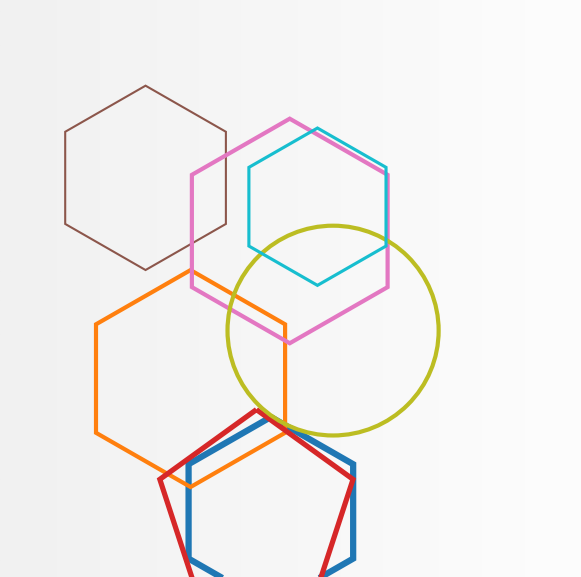[{"shape": "hexagon", "thickness": 3, "radius": 0.82, "center": [0.466, 0.114]}, {"shape": "hexagon", "thickness": 2, "radius": 0.94, "center": [0.328, 0.344]}, {"shape": "pentagon", "thickness": 2.5, "radius": 0.87, "center": [0.441, 0.115]}, {"shape": "hexagon", "thickness": 1, "radius": 0.8, "center": [0.25, 0.691]}, {"shape": "hexagon", "thickness": 2, "radius": 0.97, "center": [0.498, 0.599]}, {"shape": "circle", "thickness": 2, "radius": 0.91, "center": [0.573, 0.427]}, {"shape": "hexagon", "thickness": 1.5, "radius": 0.68, "center": [0.546, 0.641]}]